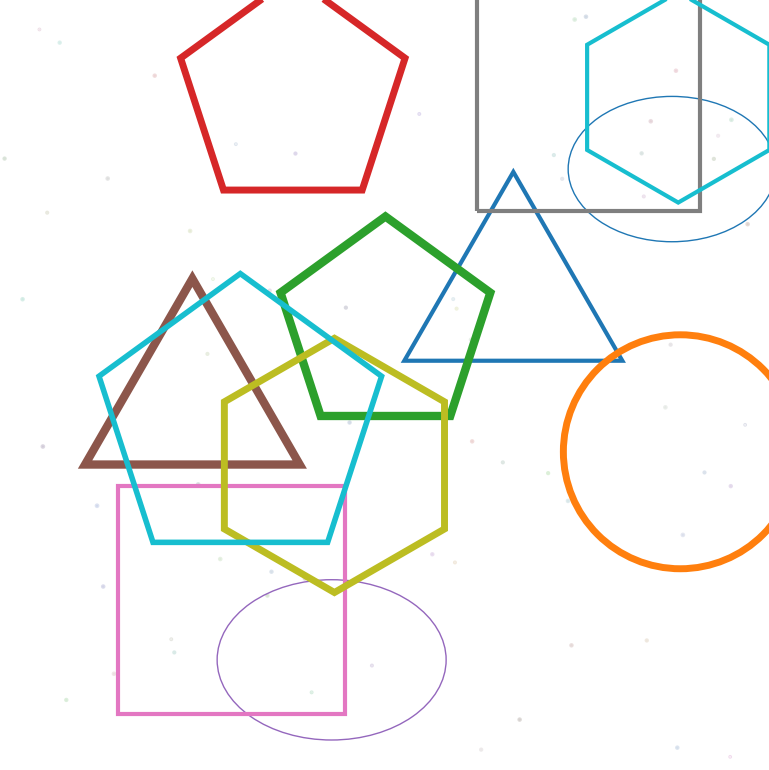[{"shape": "oval", "thickness": 0.5, "radius": 0.67, "center": [0.873, 0.78]}, {"shape": "triangle", "thickness": 1.5, "radius": 0.82, "center": [0.667, 0.613]}, {"shape": "circle", "thickness": 2.5, "radius": 0.76, "center": [0.884, 0.413]}, {"shape": "pentagon", "thickness": 3, "radius": 0.72, "center": [0.501, 0.576]}, {"shape": "pentagon", "thickness": 2.5, "radius": 0.77, "center": [0.38, 0.877]}, {"shape": "oval", "thickness": 0.5, "radius": 0.74, "center": [0.431, 0.143]}, {"shape": "triangle", "thickness": 3, "radius": 0.8, "center": [0.25, 0.477]}, {"shape": "square", "thickness": 1.5, "radius": 0.74, "center": [0.3, 0.221]}, {"shape": "square", "thickness": 1.5, "radius": 0.72, "center": [0.764, 0.871]}, {"shape": "hexagon", "thickness": 2.5, "radius": 0.83, "center": [0.434, 0.396]}, {"shape": "pentagon", "thickness": 2, "radius": 0.96, "center": [0.312, 0.452]}, {"shape": "hexagon", "thickness": 1.5, "radius": 0.68, "center": [0.881, 0.874]}]